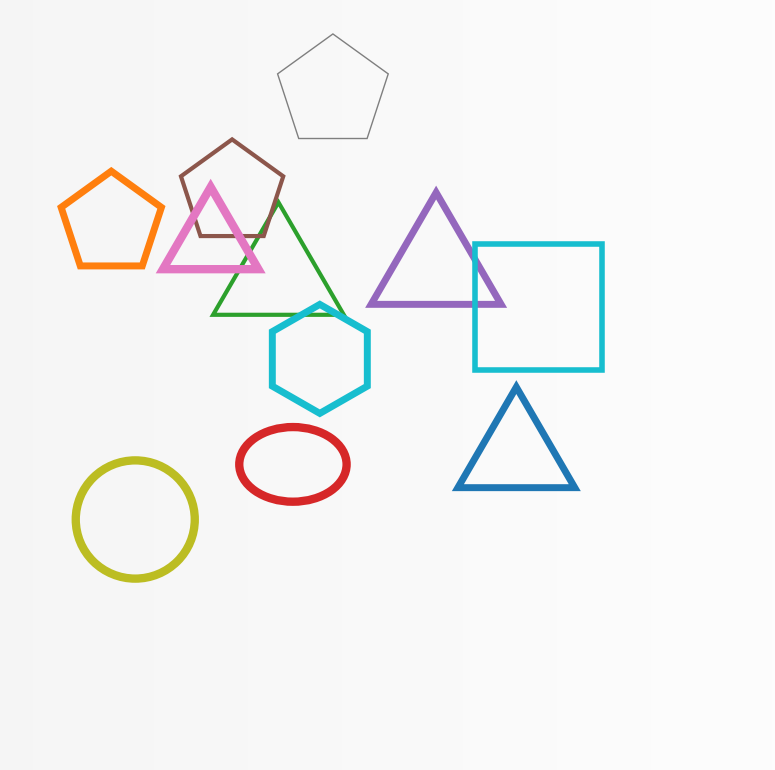[{"shape": "triangle", "thickness": 2.5, "radius": 0.44, "center": [0.666, 0.41]}, {"shape": "pentagon", "thickness": 2.5, "radius": 0.34, "center": [0.144, 0.71]}, {"shape": "triangle", "thickness": 1.5, "radius": 0.49, "center": [0.359, 0.64]}, {"shape": "oval", "thickness": 3, "radius": 0.35, "center": [0.378, 0.397]}, {"shape": "triangle", "thickness": 2.5, "radius": 0.48, "center": [0.563, 0.653]}, {"shape": "pentagon", "thickness": 1.5, "radius": 0.35, "center": [0.299, 0.75]}, {"shape": "triangle", "thickness": 3, "radius": 0.36, "center": [0.272, 0.686]}, {"shape": "pentagon", "thickness": 0.5, "radius": 0.38, "center": [0.43, 0.881]}, {"shape": "circle", "thickness": 3, "radius": 0.38, "center": [0.175, 0.325]}, {"shape": "hexagon", "thickness": 2.5, "radius": 0.35, "center": [0.413, 0.534]}, {"shape": "square", "thickness": 2, "radius": 0.41, "center": [0.694, 0.601]}]